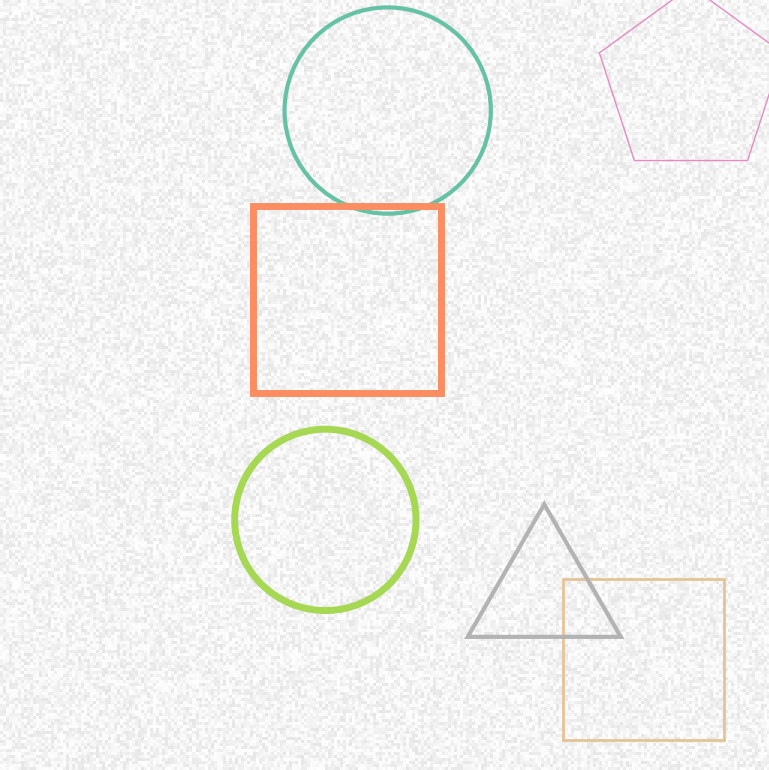[{"shape": "circle", "thickness": 1.5, "radius": 0.67, "center": [0.503, 0.856]}, {"shape": "square", "thickness": 2.5, "radius": 0.61, "center": [0.451, 0.611]}, {"shape": "pentagon", "thickness": 0.5, "radius": 0.63, "center": [0.897, 0.893]}, {"shape": "circle", "thickness": 2.5, "radius": 0.59, "center": [0.423, 0.325]}, {"shape": "square", "thickness": 1, "radius": 0.52, "center": [0.836, 0.144]}, {"shape": "triangle", "thickness": 1.5, "radius": 0.57, "center": [0.707, 0.23]}]